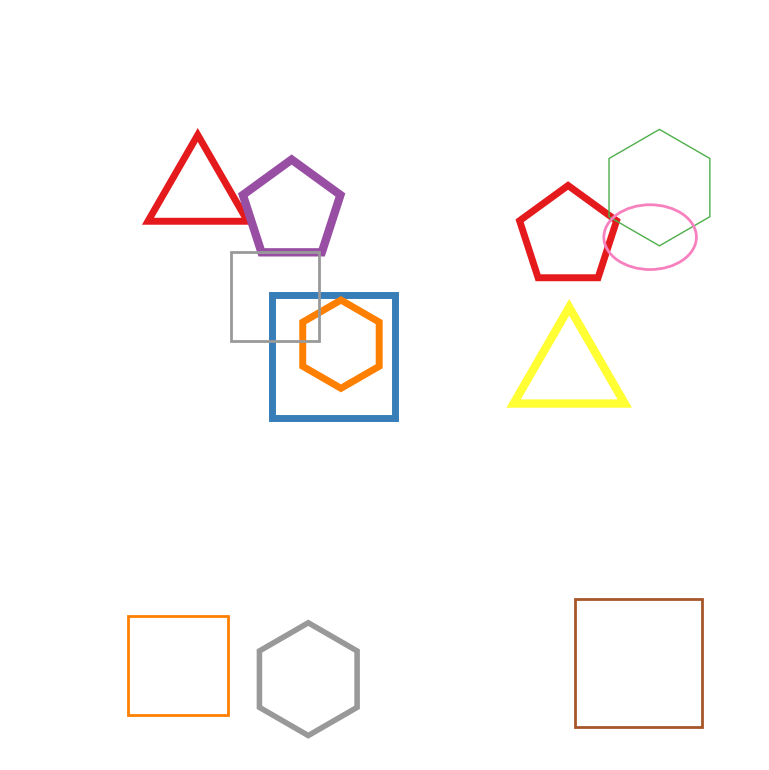[{"shape": "pentagon", "thickness": 2.5, "radius": 0.33, "center": [0.738, 0.693]}, {"shape": "triangle", "thickness": 2.5, "radius": 0.37, "center": [0.257, 0.75]}, {"shape": "square", "thickness": 2.5, "radius": 0.4, "center": [0.433, 0.537]}, {"shape": "hexagon", "thickness": 0.5, "radius": 0.38, "center": [0.856, 0.756]}, {"shape": "pentagon", "thickness": 3, "radius": 0.33, "center": [0.379, 0.726]}, {"shape": "square", "thickness": 1, "radius": 0.32, "center": [0.231, 0.136]}, {"shape": "hexagon", "thickness": 2.5, "radius": 0.29, "center": [0.443, 0.553]}, {"shape": "triangle", "thickness": 3, "radius": 0.42, "center": [0.739, 0.518]}, {"shape": "square", "thickness": 1, "radius": 0.41, "center": [0.829, 0.139]}, {"shape": "oval", "thickness": 1, "radius": 0.3, "center": [0.844, 0.692]}, {"shape": "hexagon", "thickness": 2, "radius": 0.37, "center": [0.4, 0.118]}, {"shape": "square", "thickness": 1, "radius": 0.29, "center": [0.357, 0.615]}]